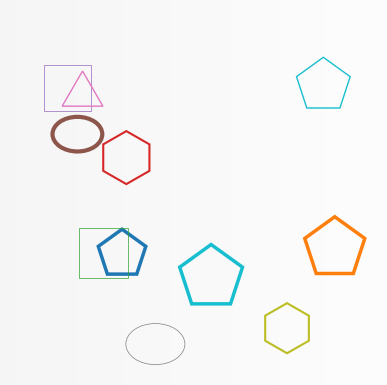[{"shape": "pentagon", "thickness": 2.5, "radius": 0.32, "center": [0.315, 0.34]}, {"shape": "pentagon", "thickness": 2.5, "radius": 0.41, "center": [0.864, 0.356]}, {"shape": "square", "thickness": 0.5, "radius": 0.32, "center": [0.267, 0.343]}, {"shape": "hexagon", "thickness": 1.5, "radius": 0.34, "center": [0.326, 0.591]}, {"shape": "square", "thickness": 0.5, "radius": 0.3, "center": [0.175, 0.772]}, {"shape": "oval", "thickness": 3, "radius": 0.32, "center": [0.2, 0.652]}, {"shape": "triangle", "thickness": 1, "radius": 0.3, "center": [0.213, 0.755]}, {"shape": "oval", "thickness": 0.5, "radius": 0.38, "center": [0.401, 0.106]}, {"shape": "hexagon", "thickness": 1.5, "radius": 0.33, "center": [0.741, 0.147]}, {"shape": "pentagon", "thickness": 1, "radius": 0.36, "center": [0.834, 0.778]}, {"shape": "pentagon", "thickness": 2.5, "radius": 0.43, "center": [0.545, 0.28]}]